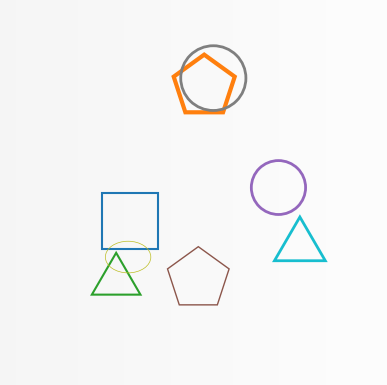[{"shape": "square", "thickness": 1.5, "radius": 0.36, "center": [0.335, 0.425]}, {"shape": "pentagon", "thickness": 3, "radius": 0.41, "center": [0.527, 0.775]}, {"shape": "triangle", "thickness": 1.5, "radius": 0.36, "center": [0.3, 0.271]}, {"shape": "circle", "thickness": 2, "radius": 0.35, "center": [0.719, 0.513]}, {"shape": "pentagon", "thickness": 1, "radius": 0.42, "center": [0.512, 0.276]}, {"shape": "circle", "thickness": 2, "radius": 0.42, "center": [0.551, 0.797]}, {"shape": "oval", "thickness": 0.5, "radius": 0.29, "center": [0.331, 0.332]}, {"shape": "triangle", "thickness": 2, "radius": 0.38, "center": [0.774, 0.361]}]